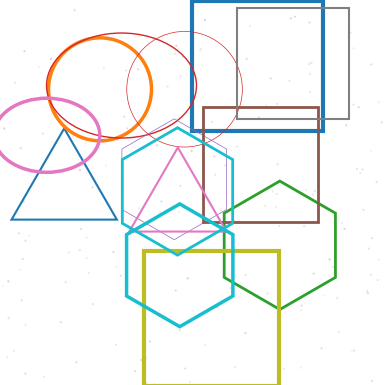[{"shape": "triangle", "thickness": 1.5, "radius": 0.79, "center": [0.167, 0.509]}, {"shape": "square", "thickness": 3, "radius": 0.85, "center": [0.669, 0.829]}, {"shape": "circle", "thickness": 2.5, "radius": 0.67, "center": [0.26, 0.768]}, {"shape": "hexagon", "thickness": 2, "radius": 0.83, "center": [0.727, 0.363]}, {"shape": "oval", "thickness": 1, "radius": 0.97, "center": [0.316, 0.778]}, {"shape": "circle", "thickness": 0.5, "radius": 0.75, "center": [0.479, 0.768]}, {"shape": "hexagon", "thickness": 0.5, "radius": 0.78, "center": [0.453, 0.534]}, {"shape": "square", "thickness": 2, "radius": 0.75, "center": [0.676, 0.572]}, {"shape": "triangle", "thickness": 1.5, "radius": 0.73, "center": [0.462, 0.471]}, {"shape": "oval", "thickness": 2.5, "radius": 0.69, "center": [0.122, 0.649]}, {"shape": "square", "thickness": 1.5, "radius": 0.72, "center": [0.761, 0.835]}, {"shape": "square", "thickness": 3, "radius": 0.88, "center": [0.55, 0.173]}, {"shape": "hexagon", "thickness": 2, "radius": 0.83, "center": [0.461, 0.503]}, {"shape": "hexagon", "thickness": 2.5, "radius": 0.8, "center": [0.467, 0.311]}]